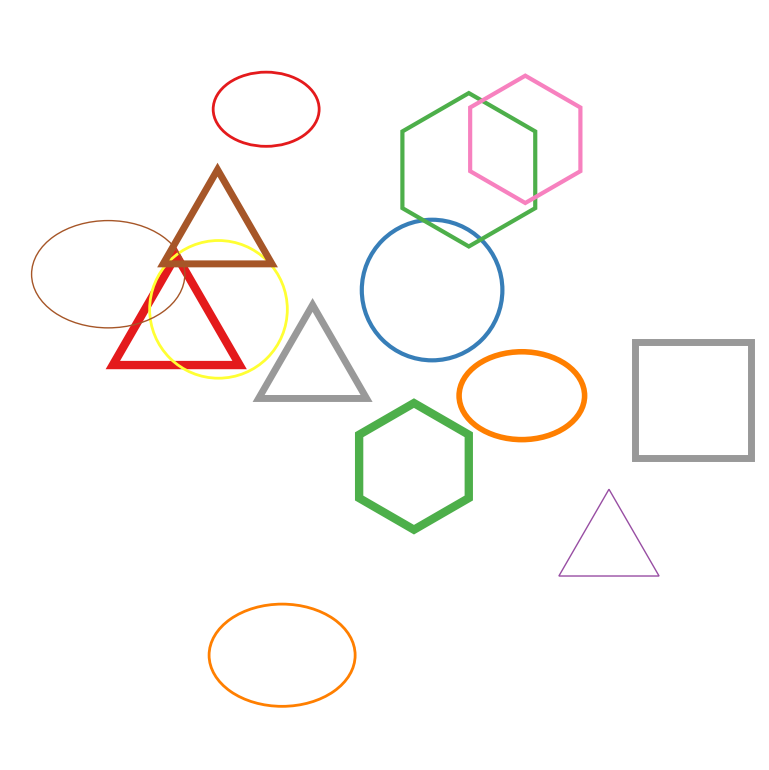[{"shape": "oval", "thickness": 1, "radius": 0.34, "center": [0.346, 0.858]}, {"shape": "triangle", "thickness": 3, "radius": 0.48, "center": [0.229, 0.573]}, {"shape": "circle", "thickness": 1.5, "radius": 0.46, "center": [0.561, 0.623]}, {"shape": "hexagon", "thickness": 3, "radius": 0.41, "center": [0.538, 0.394]}, {"shape": "hexagon", "thickness": 1.5, "radius": 0.5, "center": [0.609, 0.78]}, {"shape": "triangle", "thickness": 0.5, "radius": 0.38, "center": [0.791, 0.289]}, {"shape": "oval", "thickness": 1, "radius": 0.47, "center": [0.366, 0.149]}, {"shape": "oval", "thickness": 2, "radius": 0.41, "center": [0.678, 0.486]}, {"shape": "circle", "thickness": 1, "radius": 0.45, "center": [0.284, 0.598]}, {"shape": "oval", "thickness": 0.5, "radius": 0.5, "center": [0.141, 0.644]}, {"shape": "triangle", "thickness": 2.5, "radius": 0.41, "center": [0.283, 0.698]}, {"shape": "hexagon", "thickness": 1.5, "radius": 0.41, "center": [0.682, 0.819]}, {"shape": "square", "thickness": 2.5, "radius": 0.38, "center": [0.9, 0.481]}, {"shape": "triangle", "thickness": 2.5, "radius": 0.4, "center": [0.406, 0.523]}]